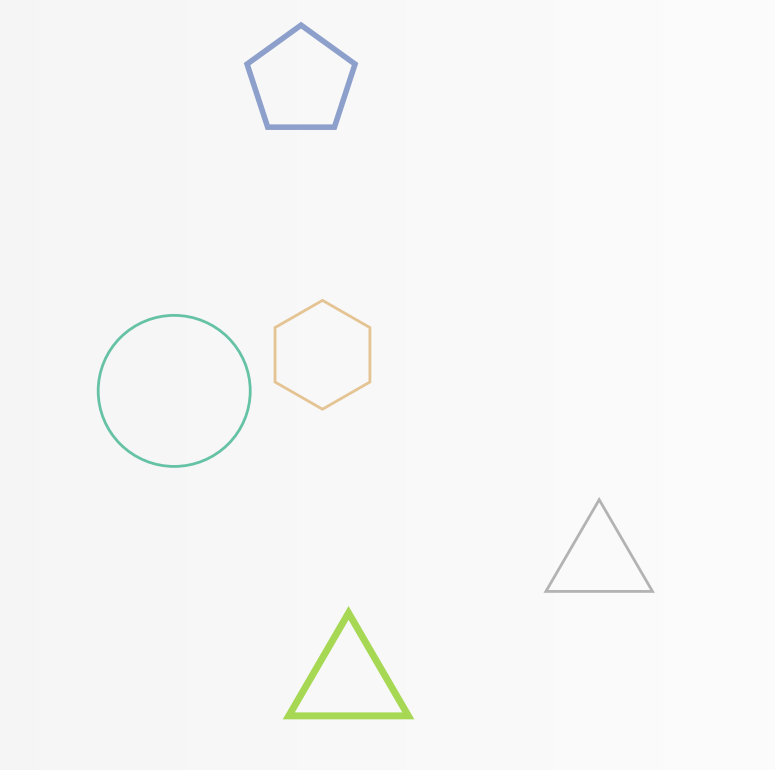[{"shape": "circle", "thickness": 1, "radius": 0.49, "center": [0.225, 0.492]}, {"shape": "pentagon", "thickness": 2, "radius": 0.37, "center": [0.388, 0.894]}, {"shape": "triangle", "thickness": 2.5, "radius": 0.45, "center": [0.45, 0.115]}, {"shape": "hexagon", "thickness": 1, "radius": 0.35, "center": [0.416, 0.539]}, {"shape": "triangle", "thickness": 1, "radius": 0.4, "center": [0.773, 0.272]}]